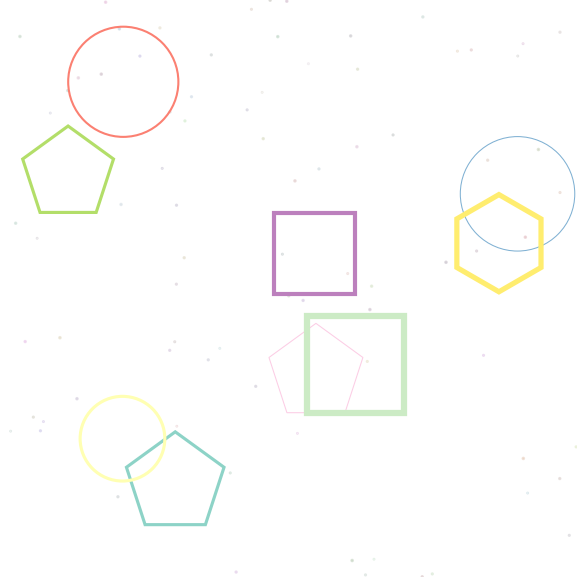[{"shape": "pentagon", "thickness": 1.5, "radius": 0.44, "center": [0.303, 0.163]}, {"shape": "circle", "thickness": 1.5, "radius": 0.37, "center": [0.212, 0.239]}, {"shape": "circle", "thickness": 1, "radius": 0.48, "center": [0.213, 0.858]}, {"shape": "circle", "thickness": 0.5, "radius": 0.5, "center": [0.896, 0.664]}, {"shape": "pentagon", "thickness": 1.5, "radius": 0.41, "center": [0.118, 0.698]}, {"shape": "pentagon", "thickness": 0.5, "radius": 0.43, "center": [0.547, 0.354]}, {"shape": "square", "thickness": 2, "radius": 0.35, "center": [0.544, 0.56]}, {"shape": "square", "thickness": 3, "radius": 0.42, "center": [0.616, 0.368]}, {"shape": "hexagon", "thickness": 2.5, "radius": 0.42, "center": [0.864, 0.578]}]